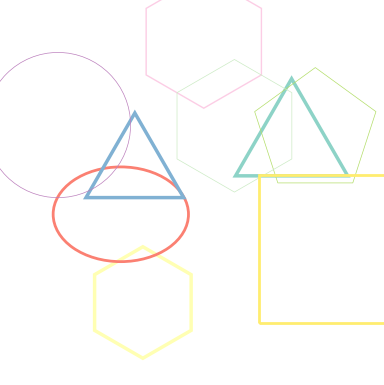[{"shape": "triangle", "thickness": 2.5, "radius": 0.84, "center": [0.757, 0.627]}, {"shape": "hexagon", "thickness": 2.5, "radius": 0.72, "center": [0.371, 0.214]}, {"shape": "oval", "thickness": 2, "radius": 0.88, "center": [0.314, 0.443]}, {"shape": "triangle", "thickness": 2.5, "radius": 0.73, "center": [0.35, 0.56]}, {"shape": "pentagon", "thickness": 0.5, "radius": 0.83, "center": [0.819, 0.659]}, {"shape": "hexagon", "thickness": 1, "radius": 0.86, "center": [0.529, 0.892]}, {"shape": "circle", "thickness": 0.5, "radius": 0.94, "center": [0.151, 0.675]}, {"shape": "hexagon", "thickness": 0.5, "radius": 0.86, "center": [0.609, 0.673]}, {"shape": "square", "thickness": 2, "radius": 0.96, "center": [0.866, 0.353]}]